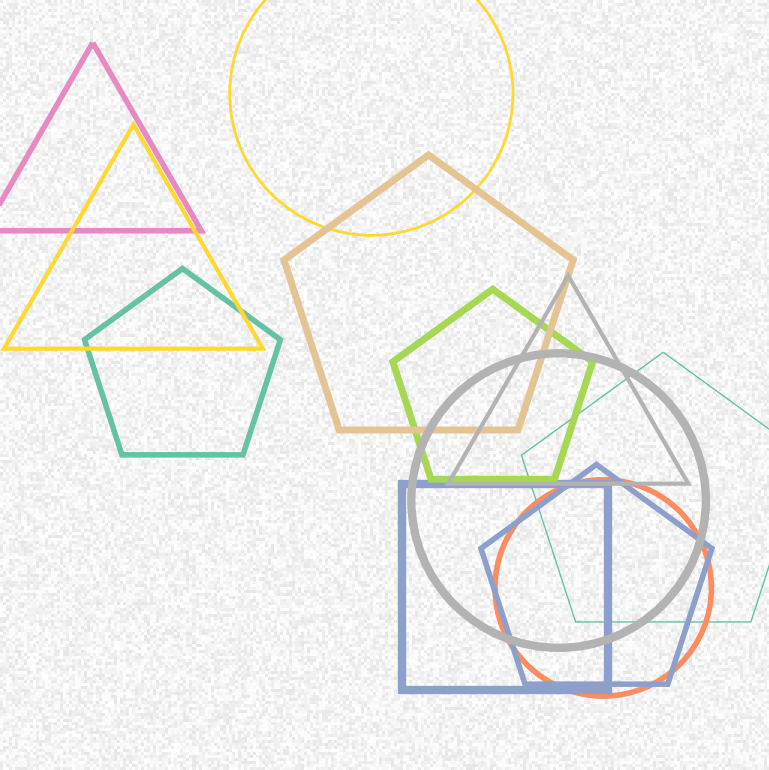[{"shape": "pentagon", "thickness": 2, "radius": 0.67, "center": [0.237, 0.518]}, {"shape": "pentagon", "thickness": 0.5, "radius": 0.97, "center": [0.861, 0.349]}, {"shape": "circle", "thickness": 2, "radius": 0.7, "center": [0.783, 0.236]}, {"shape": "square", "thickness": 3, "radius": 0.67, "center": [0.656, 0.237]}, {"shape": "pentagon", "thickness": 2, "radius": 0.79, "center": [0.775, 0.239]}, {"shape": "triangle", "thickness": 2, "radius": 0.81, "center": [0.12, 0.782]}, {"shape": "pentagon", "thickness": 2.5, "radius": 0.68, "center": [0.64, 0.488]}, {"shape": "triangle", "thickness": 1.5, "radius": 0.97, "center": [0.173, 0.644]}, {"shape": "circle", "thickness": 1, "radius": 0.92, "center": [0.482, 0.878]}, {"shape": "pentagon", "thickness": 2.5, "radius": 0.99, "center": [0.557, 0.601]}, {"shape": "triangle", "thickness": 1.5, "radius": 0.9, "center": [0.738, 0.462]}, {"shape": "circle", "thickness": 3, "radius": 0.96, "center": [0.725, 0.35]}]